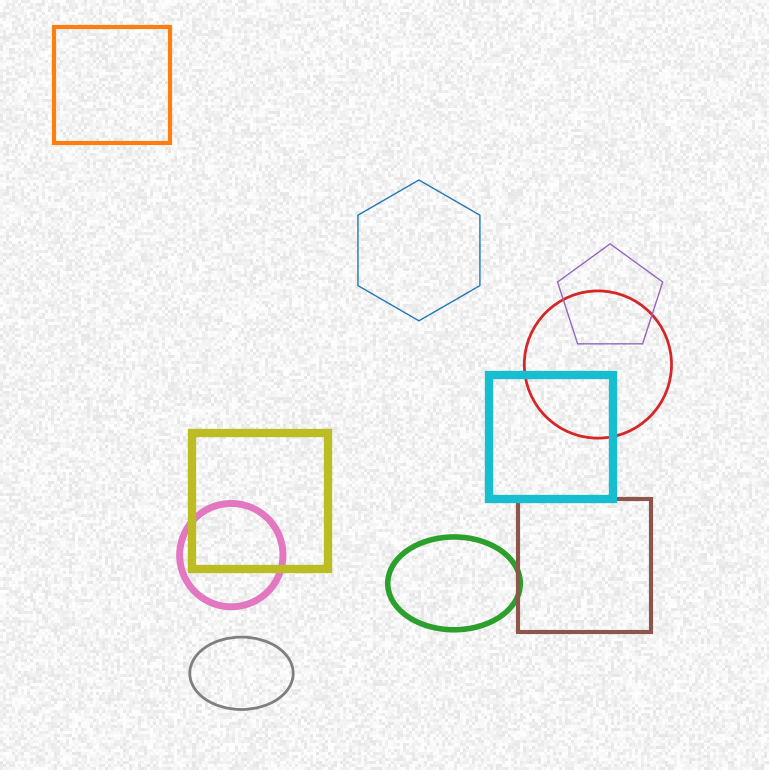[{"shape": "hexagon", "thickness": 0.5, "radius": 0.46, "center": [0.544, 0.675]}, {"shape": "square", "thickness": 1.5, "radius": 0.38, "center": [0.145, 0.89]}, {"shape": "oval", "thickness": 2, "radius": 0.43, "center": [0.59, 0.242]}, {"shape": "circle", "thickness": 1, "radius": 0.48, "center": [0.776, 0.527]}, {"shape": "pentagon", "thickness": 0.5, "radius": 0.36, "center": [0.792, 0.612]}, {"shape": "square", "thickness": 1.5, "radius": 0.43, "center": [0.759, 0.266]}, {"shape": "circle", "thickness": 2.5, "radius": 0.34, "center": [0.3, 0.279]}, {"shape": "oval", "thickness": 1, "radius": 0.34, "center": [0.314, 0.126]}, {"shape": "square", "thickness": 3, "radius": 0.44, "center": [0.338, 0.349]}, {"shape": "square", "thickness": 3, "radius": 0.4, "center": [0.716, 0.433]}]